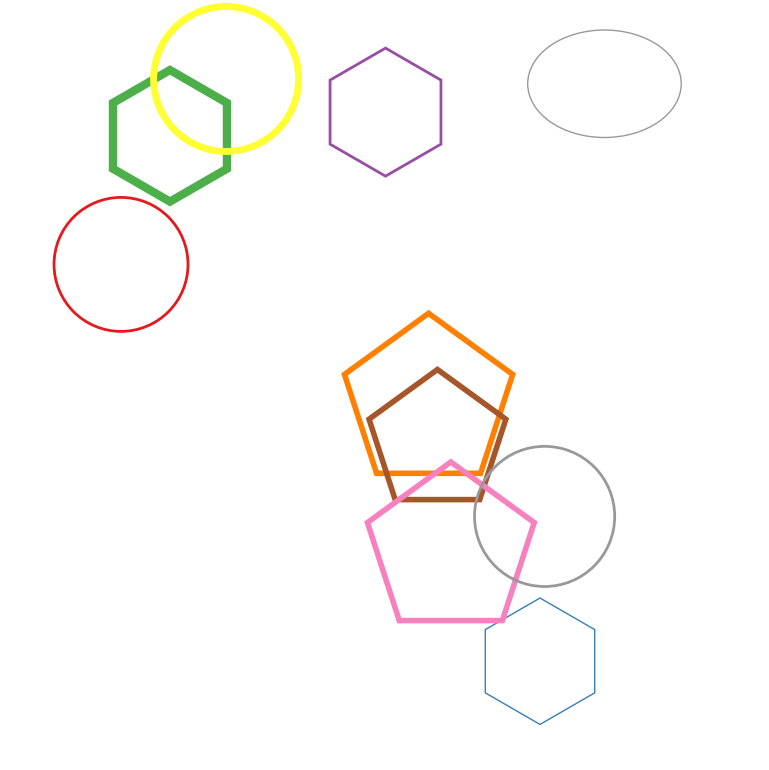[{"shape": "circle", "thickness": 1, "radius": 0.44, "center": [0.157, 0.657]}, {"shape": "hexagon", "thickness": 0.5, "radius": 0.41, "center": [0.701, 0.141]}, {"shape": "hexagon", "thickness": 3, "radius": 0.43, "center": [0.221, 0.824]}, {"shape": "hexagon", "thickness": 1, "radius": 0.42, "center": [0.501, 0.854]}, {"shape": "pentagon", "thickness": 2, "radius": 0.57, "center": [0.557, 0.478]}, {"shape": "circle", "thickness": 2.5, "radius": 0.47, "center": [0.294, 0.897]}, {"shape": "pentagon", "thickness": 2, "radius": 0.47, "center": [0.568, 0.427]}, {"shape": "pentagon", "thickness": 2, "radius": 0.57, "center": [0.585, 0.286]}, {"shape": "oval", "thickness": 0.5, "radius": 0.5, "center": [0.785, 0.891]}, {"shape": "circle", "thickness": 1, "radius": 0.46, "center": [0.707, 0.329]}]